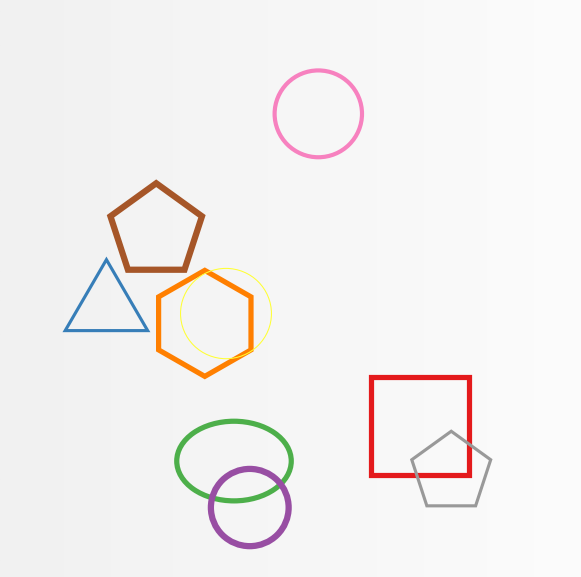[{"shape": "square", "thickness": 2.5, "radius": 0.42, "center": [0.722, 0.262]}, {"shape": "triangle", "thickness": 1.5, "radius": 0.41, "center": [0.183, 0.468]}, {"shape": "oval", "thickness": 2.5, "radius": 0.49, "center": [0.403, 0.201]}, {"shape": "circle", "thickness": 3, "radius": 0.33, "center": [0.43, 0.12]}, {"shape": "hexagon", "thickness": 2.5, "radius": 0.46, "center": [0.352, 0.439]}, {"shape": "circle", "thickness": 0.5, "radius": 0.39, "center": [0.389, 0.456]}, {"shape": "pentagon", "thickness": 3, "radius": 0.41, "center": [0.269, 0.599]}, {"shape": "circle", "thickness": 2, "radius": 0.38, "center": [0.548, 0.802]}, {"shape": "pentagon", "thickness": 1.5, "radius": 0.36, "center": [0.776, 0.181]}]